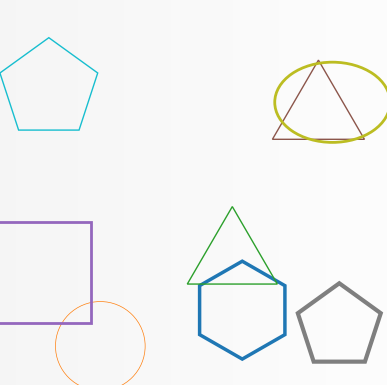[{"shape": "hexagon", "thickness": 2.5, "radius": 0.64, "center": [0.625, 0.194]}, {"shape": "circle", "thickness": 0.5, "radius": 0.58, "center": [0.259, 0.101]}, {"shape": "triangle", "thickness": 1, "radius": 0.67, "center": [0.6, 0.329]}, {"shape": "square", "thickness": 2, "radius": 0.66, "center": [0.103, 0.292]}, {"shape": "triangle", "thickness": 1, "radius": 0.69, "center": [0.822, 0.707]}, {"shape": "pentagon", "thickness": 3, "radius": 0.56, "center": [0.876, 0.152]}, {"shape": "oval", "thickness": 2, "radius": 0.74, "center": [0.858, 0.734]}, {"shape": "pentagon", "thickness": 1, "radius": 0.66, "center": [0.126, 0.769]}]